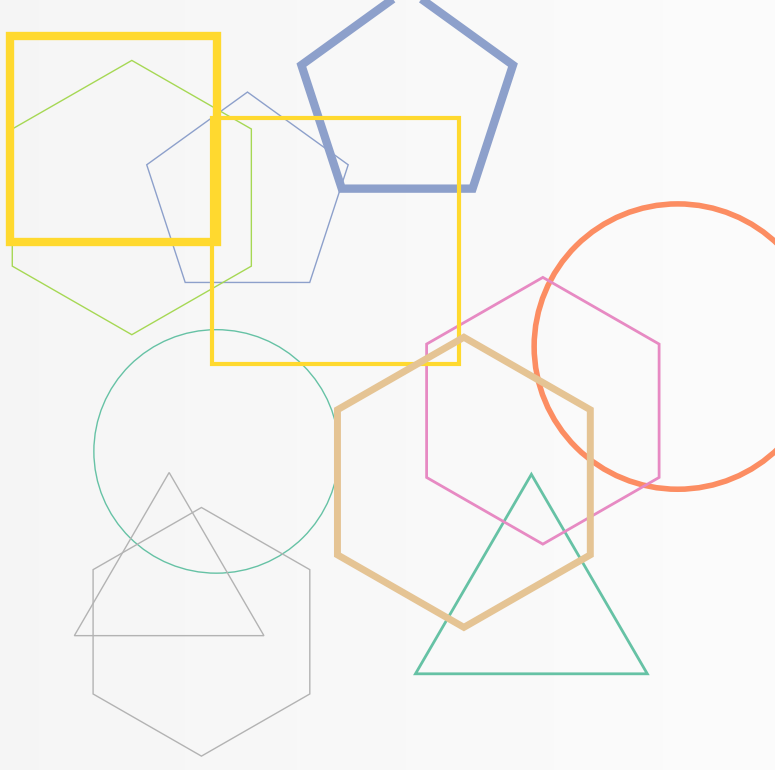[{"shape": "circle", "thickness": 0.5, "radius": 0.79, "center": [0.279, 0.414]}, {"shape": "triangle", "thickness": 1, "radius": 0.86, "center": [0.686, 0.211]}, {"shape": "circle", "thickness": 2, "radius": 0.93, "center": [0.875, 0.55]}, {"shape": "pentagon", "thickness": 3, "radius": 0.72, "center": [0.525, 0.871]}, {"shape": "pentagon", "thickness": 0.5, "radius": 0.68, "center": [0.319, 0.744]}, {"shape": "hexagon", "thickness": 1, "radius": 0.87, "center": [0.7, 0.467]}, {"shape": "hexagon", "thickness": 0.5, "radius": 0.89, "center": [0.17, 0.743]}, {"shape": "square", "thickness": 3, "radius": 0.67, "center": [0.147, 0.82]}, {"shape": "square", "thickness": 1.5, "radius": 0.8, "center": [0.433, 0.687]}, {"shape": "hexagon", "thickness": 2.5, "radius": 0.94, "center": [0.599, 0.374]}, {"shape": "hexagon", "thickness": 0.5, "radius": 0.81, "center": [0.26, 0.179]}, {"shape": "triangle", "thickness": 0.5, "radius": 0.71, "center": [0.218, 0.245]}]